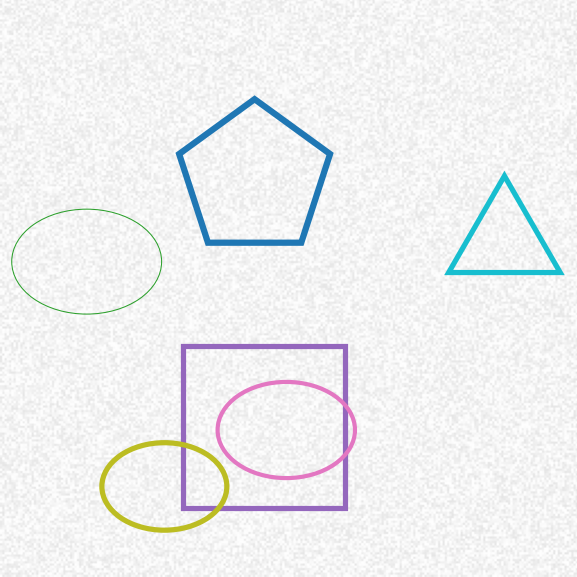[{"shape": "pentagon", "thickness": 3, "radius": 0.69, "center": [0.441, 0.69]}, {"shape": "oval", "thickness": 0.5, "radius": 0.65, "center": [0.15, 0.546]}, {"shape": "square", "thickness": 2.5, "radius": 0.7, "center": [0.457, 0.26]}, {"shape": "oval", "thickness": 2, "radius": 0.59, "center": [0.496, 0.255]}, {"shape": "oval", "thickness": 2.5, "radius": 0.54, "center": [0.285, 0.157]}, {"shape": "triangle", "thickness": 2.5, "radius": 0.56, "center": [0.873, 0.583]}]